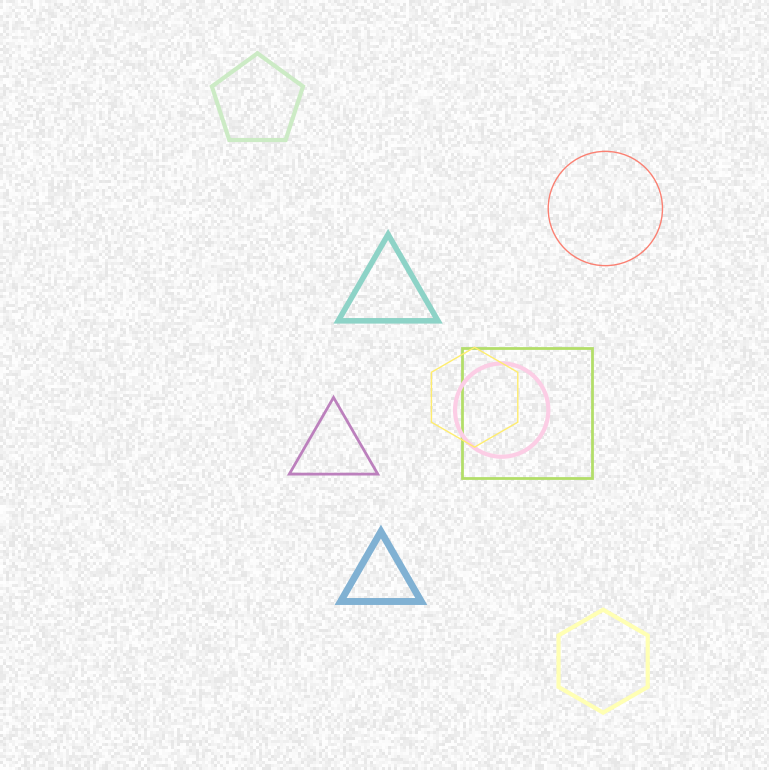[{"shape": "triangle", "thickness": 2, "radius": 0.37, "center": [0.504, 0.621]}, {"shape": "hexagon", "thickness": 1.5, "radius": 0.33, "center": [0.783, 0.141]}, {"shape": "circle", "thickness": 0.5, "radius": 0.37, "center": [0.786, 0.729]}, {"shape": "triangle", "thickness": 2.5, "radius": 0.3, "center": [0.495, 0.249]}, {"shape": "square", "thickness": 1, "radius": 0.42, "center": [0.685, 0.464]}, {"shape": "circle", "thickness": 1.5, "radius": 0.3, "center": [0.652, 0.467]}, {"shape": "triangle", "thickness": 1, "radius": 0.33, "center": [0.433, 0.417]}, {"shape": "pentagon", "thickness": 1.5, "radius": 0.31, "center": [0.334, 0.869]}, {"shape": "hexagon", "thickness": 0.5, "radius": 0.32, "center": [0.616, 0.484]}]